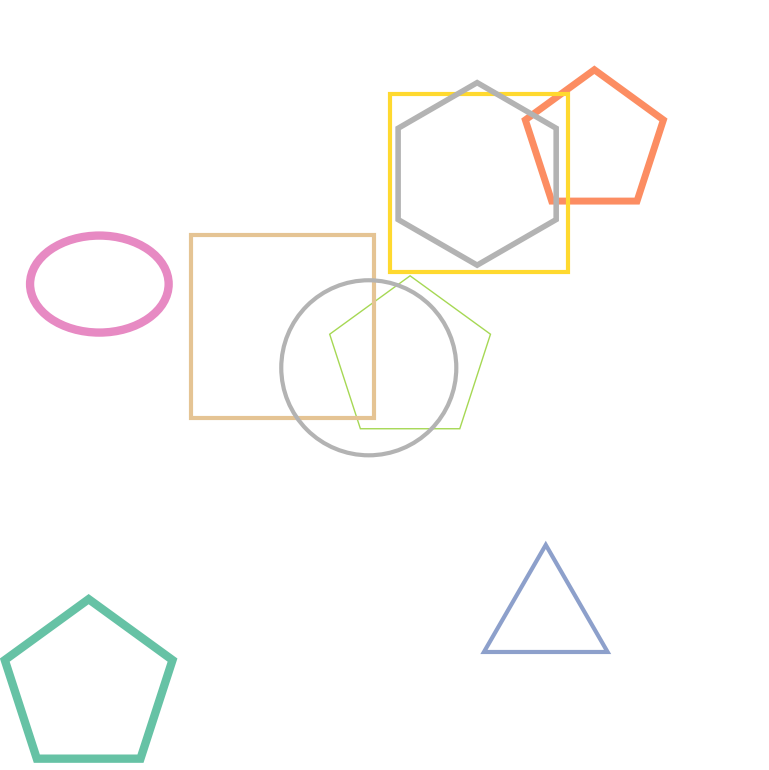[{"shape": "pentagon", "thickness": 3, "radius": 0.57, "center": [0.115, 0.107]}, {"shape": "pentagon", "thickness": 2.5, "radius": 0.47, "center": [0.772, 0.815]}, {"shape": "triangle", "thickness": 1.5, "radius": 0.46, "center": [0.709, 0.2]}, {"shape": "oval", "thickness": 3, "radius": 0.45, "center": [0.129, 0.631]}, {"shape": "pentagon", "thickness": 0.5, "radius": 0.55, "center": [0.533, 0.532]}, {"shape": "square", "thickness": 1.5, "radius": 0.58, "center": [0.623, 0.763]}, {"shape": "square", "thickness": 1.5, "radius": 0.59, "center": [0.367, 0.576]}, {"shape": "circle", "thickness": 1.5, "radius": 0.57, "center": [0.479, 0.522]}, {"shape": "hexagon", "thickness": 2, "radius": 0.59, "center": [0.62, 0.774]}]